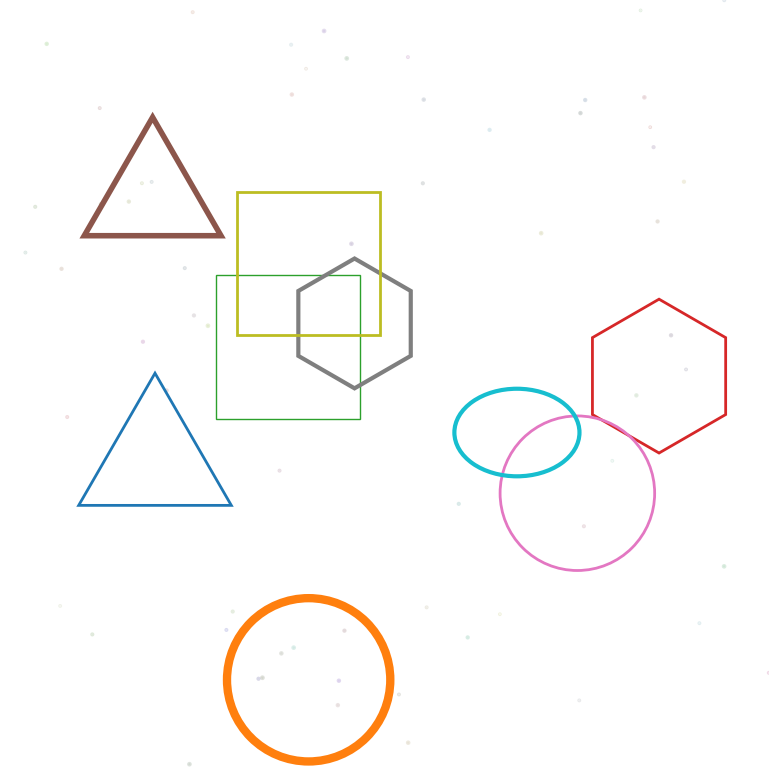[{"shape": "triangle", "thickness": 1, "radius": 0.57, "center": [0.201, 0.401]}, {"shape": "circle", "thickness": 3, "radius": 0.53, "center": [0.401, 0.117]}, {"shape": "square", "thickness": 0.5, "radius": 0.47, "center": [0.374, 0.55]}, {"shape": "hexagon", "thickness": 1, "radius": 0.5, "center": [0.856, 0.512]}, {"shape": "triangle", "thickness": 2, "radius": 0.51, "center": [0.198, 0.745]}, {"shape": "circle", "thickness": 1, "radius": 0.5, "center": [0.75, 0.359]}, {"shape": "hexagon", "thickness": 1.5, "radius": 0.42, "center": [0.46, 0.58]}, {"shape": "square", "thickness": 1, "radius": 0.46, "center": [0.401, 0.658]}, {"shape": "oval", "thickness": 1.5, "radius": 0.41, "center": [0.671, 0.438]}]